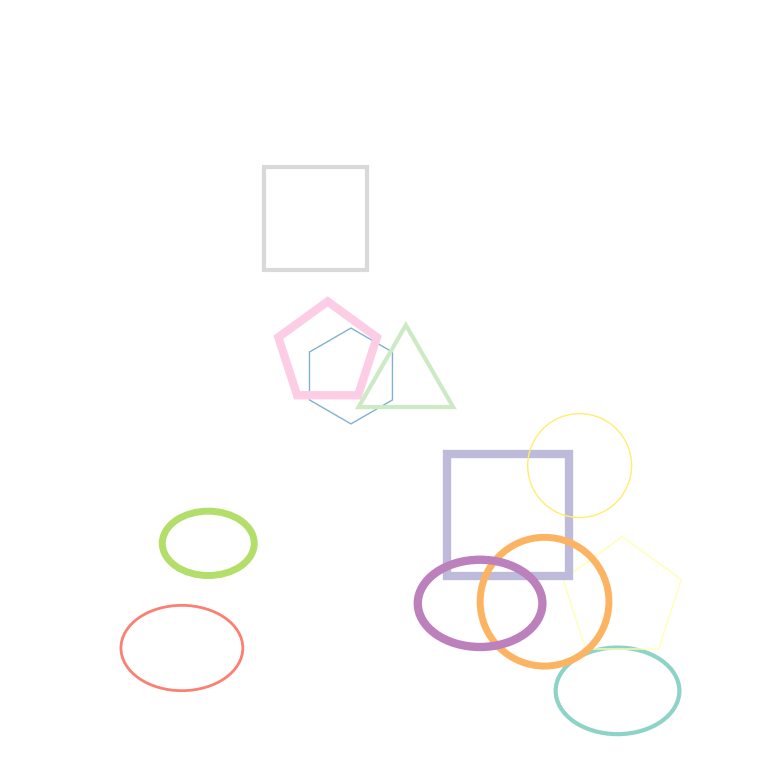[{"shape": "oval", "thickness": 1.5, "radius": 0.4, "center": [0.802, 0.103]}, {"shape": "pentagon", "thickness": 0.5, "radius": 0.4, "center": [0.808, 0.222]}, {"shape": "square", "thickness": 3, "radius": 0.4, "center": [0.66, 0.331]}, {"shape": "oval", "thickness": 1, "radius": 0.4, "center": [0.236, 0.158]}, {"shape": "hexagon", "thickness": 0.5, "radius": 0.31, "center": [0.456, 0.512]}, {"shape": "circle", "thickness": 2.5, "radius": 0.42, "center": [0.707, 0.219]}, {"shape": "oval", "thickness": 2.5, "radius": 0.3, "center": [0.27, 0.294]}, {"shape": "pentagon", "thickness": 3, "radius": 0.34, "center": [0.425, 0.541]}, {"shape": "square", "thickness": 1.5, "radius": 0.34, "center": [0.409, 0.716]}, {"shape": "oval", "thickness": 3, "radius": 0.4, "center": [0.623, 0.216]}, {"shape": "triangle", "thickness": 1.5, "radius": 0.35, "center": [0.527, 0.507]}, {"shape": "circle", "thickness": 0.5, "radius": 0.34, "center": [0.753, 0.395]}]